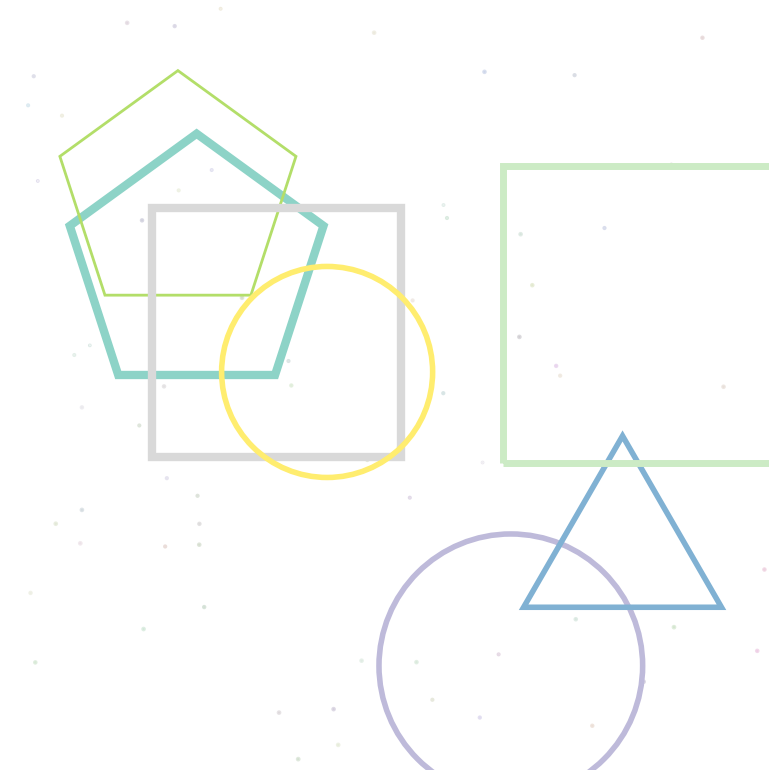[{"shape": "pentagon", "thickness": 3, "radius": 0.87, "center": [0.255, 0.653]}, {"shape": "circle", "thickness": 2, "radius": 0.86, "center": [0.663, 0.135]}, {"shape": "triangle", "thickness": 2, "radius": 0.74, "center": [0.809, 0.286]}, {"shape": "pentagon", "thickness": 1, "radius": 0.81, "center": [0.231, 0.747]}, {"shape": "square", "thickness": 3, "radius": 0.81, "center": [0.359, 0.569]}, {"shape": "square", "thickness": 2.5, "radius": 0.96, "center": [0.846, 0.592]}, {"shape": "circle", "thickness": 2, "radius": 0.69, "center": [0.425, 0.517]}]